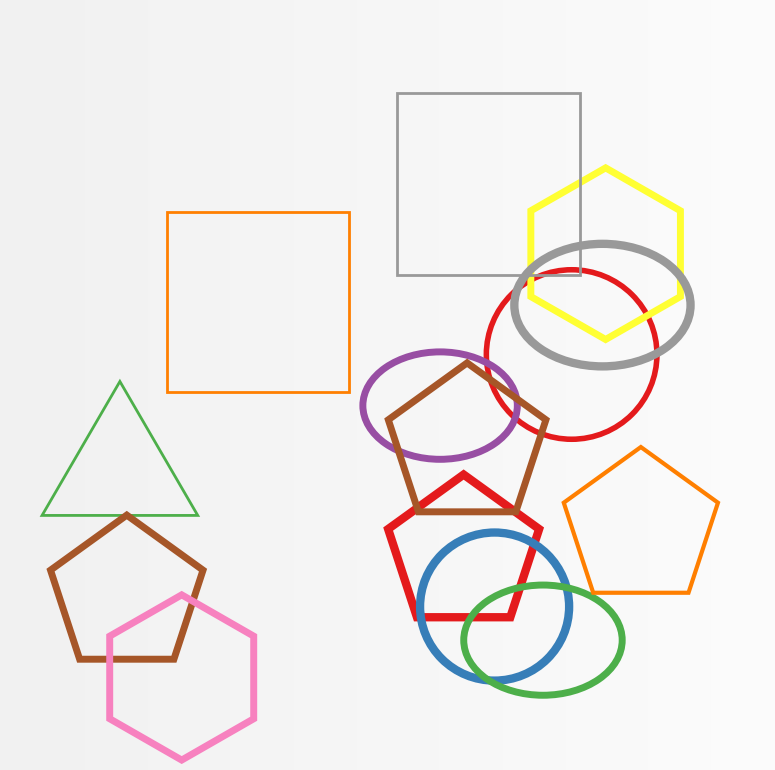[{"shape": "pentagon", "thickness": 3, "radius": 0.51, "center": [0.598, 0.281]}, {"shape": "circle", "thickness": 2, "radius": 0.55, "center": [0.738, 0.54]}, {"shape": "circle", "thickness": 3, "radius": 0.48, "center": [0.638, 0.212]}, {"shape": "triangle", "thickness": 1, "radius": 0.58, "center": [0.155, 0.389]}, {"shape": "oval", "thickness": 2.5, "radius": 0.51, "center": [0.701, 0.169]}, {"shape": "oval", "thickness": 2.5, "radius": 0.5, "center": [0.568, 0.473]}, {"shape": "square", "thickness": 1, "radius": 0.59, "center": [0.333, 0.608]}, {"shape": "pentagon", "thickness": 1.5, "radius": 0.52, "center": [0.827, 0.315]}, {"shape": "hexagon", "thickness": 2.5, "radius": 0.56, "center": [0.781, 0.671]}, {"shape": "pentagon", "thickness": 2.5, "radius": 0.53, "center": [0.603, 0.422]}, {"shape": "pentagon", "thickness": 2.5, "radius": 0.52, "center": [0.164, 0.228]}, {"shape": "hexagon", "thickness": 2.5, "radius": 0.54, "center": [0.234, 0.12]}, {"shape": "square", "thickness": 1, "radius": 0.59, "center": [0.63, 0.761]}, {"shape": "oval", "thickness": 3, "radius": 0.57, "center": [0.777, 0.604]}]